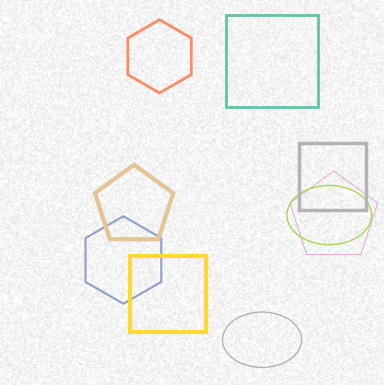[{"shape": "square", "thickness": 2, "radius": 0.6, "center": [0.707, 0.842]}, {"shape": "hexagon", "thickness": 2, "radius": 0.48, "center": [0.414, 0.854]}, {"shape": "hexagon", "thickness": 1.5, "radius": 0.57, "center": [0.32, 0.325]}, {"shape": "pentagon", "thickness": 0.5, "radius": 0.6, "center": [0.867, 0.436]}, {"shape": "oval", "thickness": 1, "radius": 0.55, "center": [0.855, 0.441]}, {"shape": "square", "thickness": 3, "radius": 0.49, "center": [0.436, 0.237]}, {"shape": "pentagon", "thickness": 3, "radius": 0.53, "center": [0.348, 0.465]}, {"shape": "square", "thickness": 2.5, "radius": 0.43, "center": [0.865, 0.542]}, {"shape": "oval", "thickness": 1, "radius": 0.51, "center": [0.681, 0.118]}]